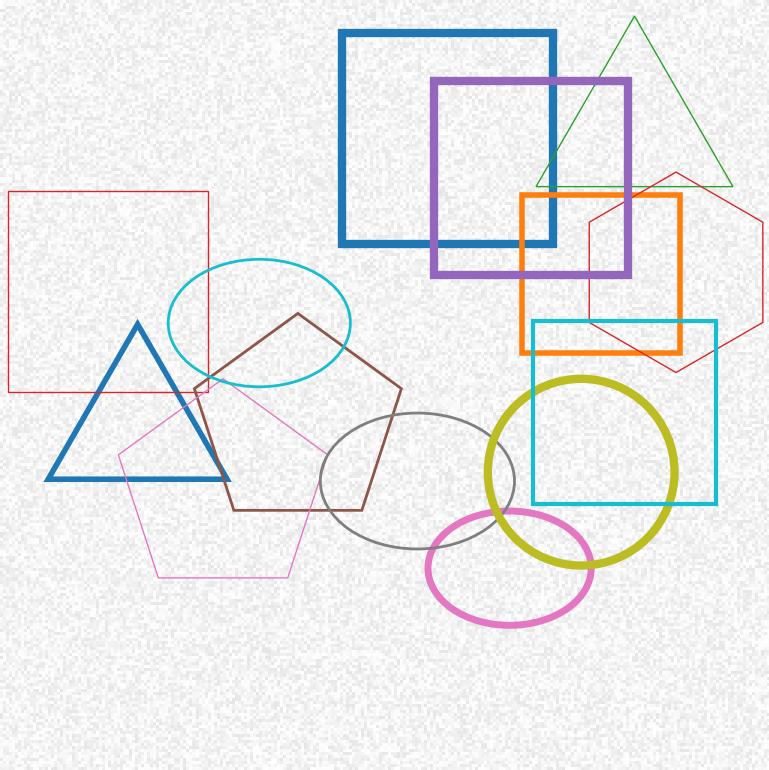[{"shape": "triangle", "thickness": 2, "radius": 0.67, "center": [0.179, 0.445]}, {"shape": "square", "thickness": 3, "radius": 0.69, "center": [0.582, 0.82]}, {"shape": "square", "thickness": 2, "radius": 0.51, "center": [0.781, 0.644]}, {"shape": "triangle", "thickness": 0.5, "radius": 0.74, "center": [0.824, 0.831]}, {"shape": "hexagon", "thickness": 0.5, "radius": 0.65, "center": [0.878, 0.646]}, {"shape": "square", "thickness": 0.5, "radius": 0.65, "center": [0.14, 0.622]}, {"shape": "square", "thickness": 3, "radius": 0.63, "center": [0.69, 0.769]}, {"shape": "pentagon", "thickness": 1, "radius": 0.71, "center": [0.387, 0.452]}, {"shape": "pentagon", "thickness": 0.5, "radius": 0.71, "center": [0.29, 0.365]}, {"shape": "oval", "thickness": 2.5, "radius": 0.53, "center": [0.662, 0.262]}, {"shape": "oval", "thickness": 1, "radius": 0.63, "center": [0.542, 0.375]}, {"shape": "circle", "thickness": 3, "radius": 0.61, "center": [0.755, 0.387]}, {"shape": "square", "thickness": 1.5, "radius": 0.59, "center": [0.811, 0.464]}, {"shape": "oval", "thickness": 1, "radius": 0.59, "center": [0.337, 0.58]}]